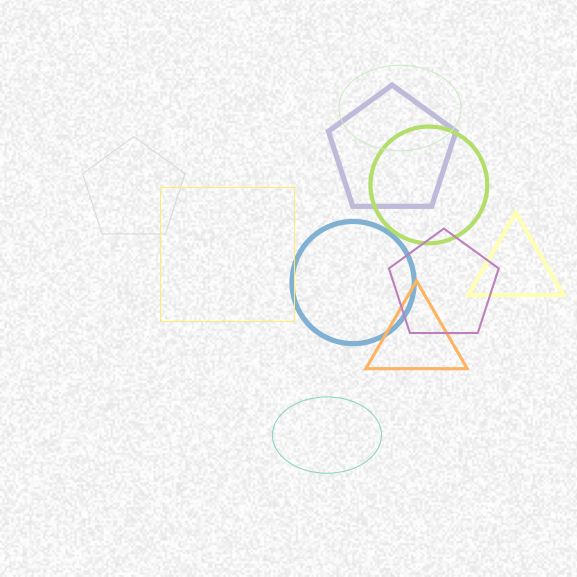[{"shape": "oval", "thickness": 0.5, "radius": 0.47, "center": [0.566, 0.246]}, {"shape": "triangle", "thickness": 2, "radius": 0.48, "center": [0.893, 0.536]}, {"shape": "pentagon", "thickness": 2.5, "radius": 0.58, "center": [0.679, 0.736]}, {"shape": "circle", "thickness": 2.5, "radius": 0.53, "center": [0.611, 0.51]}, {"shape": "triangle", "thickness": 1.5, "radius": 0.51, "center": [0.721, 0.411]}, {"shape": "circle", "thickness": 2, "radius": 0.51, "center": [0.743, 0.679]}, {"shape": "pentagon", "thickness": 0.5, "radius": 0.47, "center": [0.232, 0.669]}, {"shape": "pentagon", "thickness": 1, "radius": 0.5, "center": [0.769, 0.503]}, {"shape": "oval", "thickness": 0.5, "radius": 0.53, "center": [0.693, 0.812]}, {"shape": "square", "thickness": 0.5, "radius": 0.58, "center": [0.393, 0.56]}]